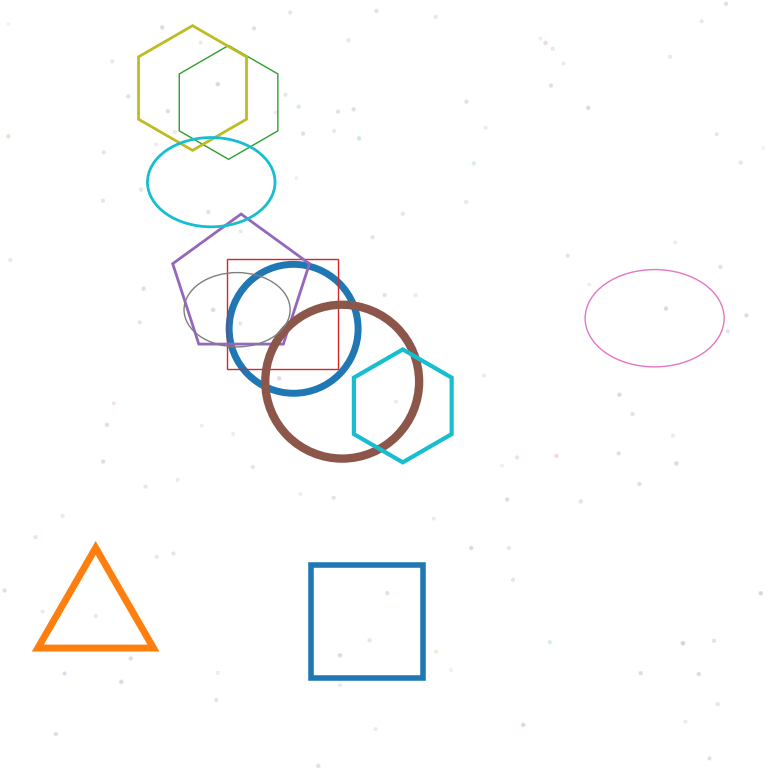[{"shape": "square", "thickness": 2, "radius": 0.37, "center": [0.477, 0.193]}, {"shape": "circle", "thickness": 2.5, "radius": 0.42, "center": [0.381, 0.573]}, {"shape": "triangle", "thickness": 2.5, "radius": 0.43, "center": [0.124, 0.202]}, {"shape": "hexagon", "thickness": 0.5, "radius": 0.37, "center": [0.297, 0.867]}, {"shape": "square", "thickness": 0.5, "radius": 0.36, "center": [0.367, 0.592]}, {"shape": "pentagon", "thickness": 1, "radius": 0.47, "center": [0.313, 0.629]}, {"shape": "circle", "thickness": 3, "radius": 0.5, "center": [0.444, 0.504]}, {"shape": "oval", "thickness": 0.5, "radius": 0.45, "center": [0.85, 0.587]}, {"shape": "oval", "thickness": 0.5, "radius": 0.34, "center": [0.308, 0.598]}, {"shape": "hexagon", "thickness": 1, "radius": 0.4, "center": [0.25, 0.886]}, {"shape": "hexagon", "thickness": 1.5, "radius": 0.37, "center": [0.523, 0.473]}, {"shape": "oval", "thickness": 1, "radius": 0.41, "center": [0.274, 0.763]}]